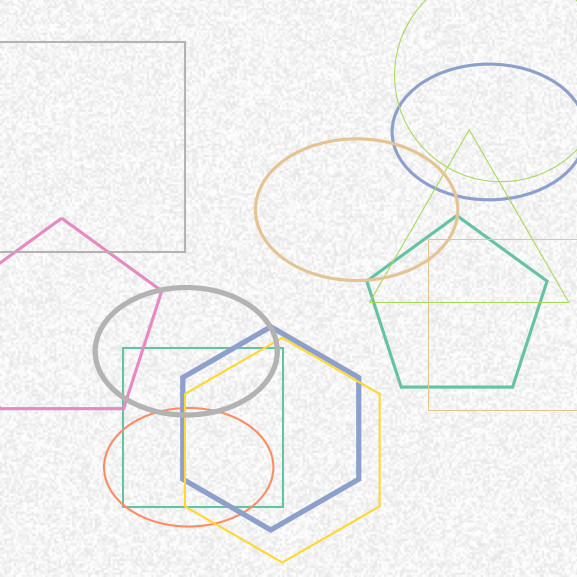[{"shape": "pentagon", "thickness": 1.5, "radius": 0.82, "center": [0.791, 0.462]}, {"shape": "square", "thickness": 1, "radius": 0.69, "center": [0.352, 0.259]}, {"shape": "oval", "thickness": 1, "radius": 0.73, "center": [0.327, 0.19]}, {"shape": "oval", "thickness": 1.5, "radius": 0.84, "center": [0.847, 0.771]}, {"shape": "hexagon", "thickness": 2.5, "radius": 0.88, "center": [0.469, 0.257]}, {"shape": "pentagon", "thickness": 1.5, "radius": 0.91, "center": [0.107, 0.439]}, {"shape": "circle", "thickness": 0.5, "radius": 0.92, "center": [0.867, 0.869]}, {"shape": "triangle", "thickness": 0.5, "radius": 1.0, "center": [0.812, 0.575]}, {"shape": "hexagon", "thickness": 1, "radius": 0.97, "center": [0.489, 0.22]}, {"shape": "oval", "thickness": 1.5, "radius": 0.88, "center": [0.618, 0.636]}, {"shape": "square", "thickness": 0.5, "radius": 0.74, "center": [0.89, 0.437]}, {"shape": "oval", "thickness": 2.5, "radius": 0.79, "center": [0.322, 0.391]}, {"shape": "square", "thickness": 1, "radius": 0.91, "center": [0.14, 0.745]}]